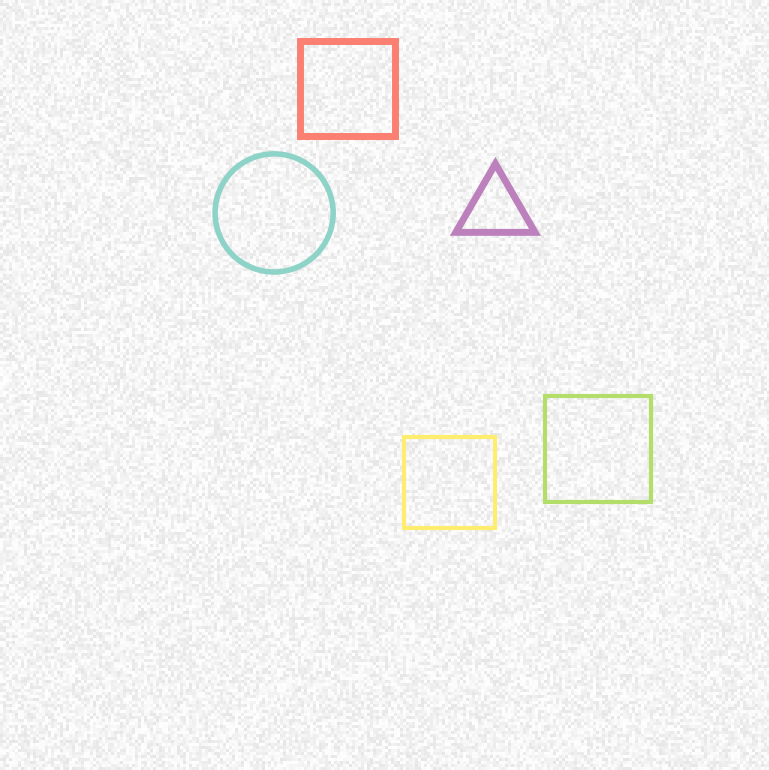[{"shape": "circle", "thickness": 2, "radius": 0.38, "center": [0.356, 0.723]}, {"shape": "square", "thickness": 2.5, "radius": 0.31, "center": [0.451, 0.885]}, {"shape": "square", "thickness": 1.5, "radius": 0.35, "center": [0.776, 0.417]}, {"shape": "triangle", "thickness": 2.5, "radius": 0.3, "center": [0.643, 0.728]}, {"shape": "square", "thickness": 1.5, "radius": 0.3, "center": [0.584, 0.374]}]